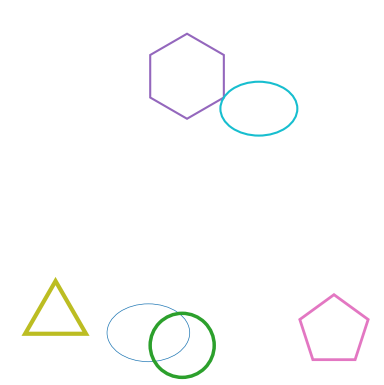[{"shape": "oval", "thickness": 0.5, "radius": 0.54, "center": [0.385, 0.136]}, {"shape": "circle", "thickness": 2.5, "radius": 0.42, "center": [0.473, 0.103]}, {"shape": "hexagon", "thickness": 1.5, "radius": 0.55, "center": [0.486, 0.802]}, {"shape": "pentagon", "thickness": 2, "radius": 0.47, "center": [0.867, 0.141]}, {"shape": "triangle", "thickness": 3, "radius": 0.46, "center": [0.144, 0.179]}, {"shape": "oval", "thickness": 1.5, "radius": 0.5, "center": [0.672, 0.718]}]